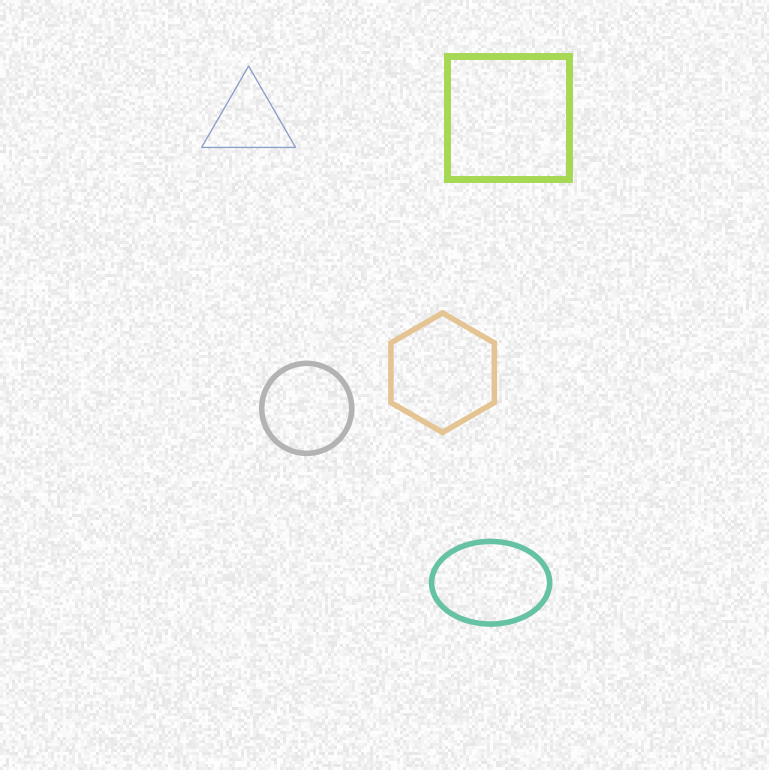[{"shape": "oval", "thickness": 2, "radius": 0.38, "center": [0.637, 0.243]}, {"shape": "triangle", "thickness": 0.5, "radius": 0.35, "center": [0.323, 0.844]}, {"shape": "square", "thickness": 2.5, "radius": 0.4, "center": [0.66, 0.847]}, {"shape": "hexagon", "thickness": 2, "radius": 0.39, "center": [0.575, 0.516]}, {"shape": "circle", "thickness": 2, "radius": 0.29, "center": [0.398, 0.47]}]